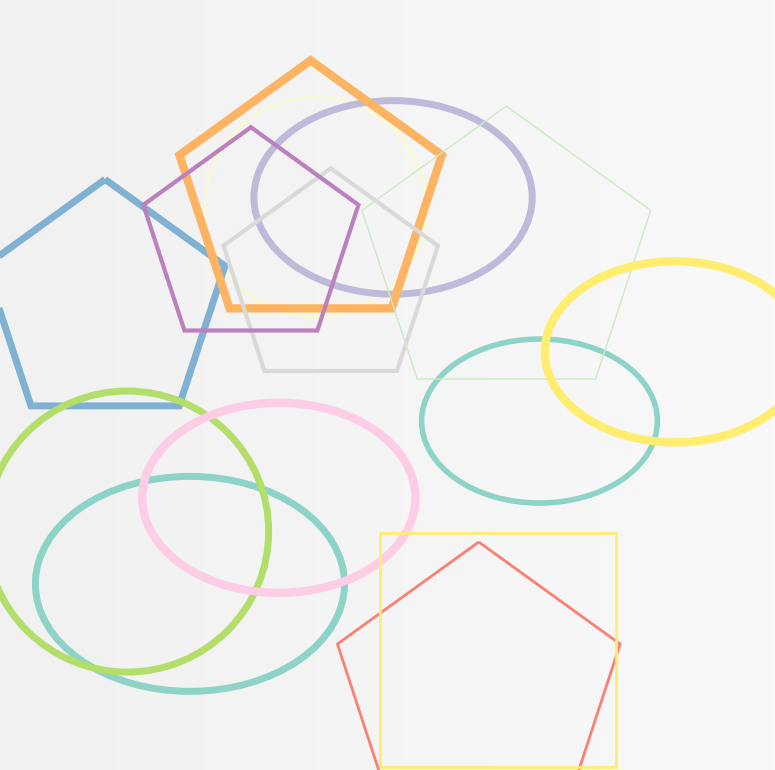[{"shape": "oval", "thickness": 2.5, "radius": 1.0, "center": [0.245, 0.242]}, {"shape": "oval", "thickness": 2, "radius": 0.76, "center": [0.696, 0.453]}, {"shape": "circle", "thickness": 0.5, "radius": 0.71, "center": [0.407, 0.731]}, {"shape": "oval", "thickness": 2.5, "radius": 0.9, "center": [0.507, 0.744]}, {"shape": "pentagon", "thickness": 1, "radius": 0.96, "center": [0.618, 0.104]}, {"shape": "pentagon", "thickness": 2.5, "radius": 0.81, "center": [0.136, 0.604]}, {"shape": "pentagon", "thickness": 3, "radius": 0.89, "center": [0.401, 0.744]}, {"shape": "circle", "thickness": 2.5, "radius": 0.91, "center": [0.164, 0.31]}, {"shape": "oval", "thickness": 3, "radius": 0.88, "center": [0.36, 0.353]}, {"shape": "pentagon", "thickness": 1.5, "radius": 0.73, "center": [0.427, 0.636]}, {"shape": "pentagon", "thickness": 1.5, "radius": 0.73, "center": [0.324, 0.689]}, {"shape": "pentagon", "thickness": 0.5, "radius": 0.98, "center": [0.653, 0.666]}, {"shape": "oval", "thickness": 3, "radius": 0.84, "center": [0.871, 0.543]}, {"shape": "square", "thickness": 1, "radius": 0.76, "center": [0.642, 0.156]}]